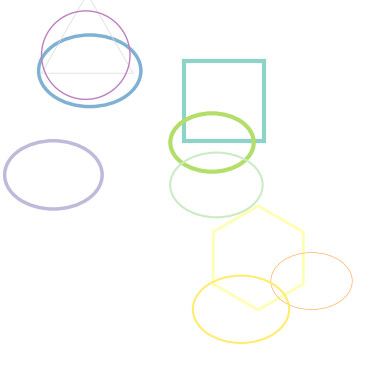[{"shape": "square", "thickness": 3, "radius": 0.52, "center": [0.582, 0.737]}, {"shape": "hexagon", "thickness": 2, "radius": 0.68, "center": [0.671, 0.33]}, {"shape": "oval", "thickness": 2.5, "radius": 0.63, "center": [0.139, 0.546]}, {"shape": "oval", "thickness": 2.5, "radius": 0.66, "center": [0.233, 0.816]}, {"shape": "oval", "thickness": 0.5, "radius": 0.53, "center": [0.809, 0.27]}, {"shape": "oval", "thickness": 3, "radius": 0.54, "center": [0.551, 0.63]}, {"shape": "triangle", "thickness": 0.5, "radius": 0.69, "center": [0.227, 0.879]}, {"shape": "circle", "thickness": 1, "radius": 0.57, "center": [0.223, 0.857]}, {"shape": "oval", "thickness": 1.5, "radius": 0.6, "center": [0.562, 0.52]}, {"shape": "oval", "thickness": 1.5, "radius": 0.62, "center": [0.626, 0.197]}]